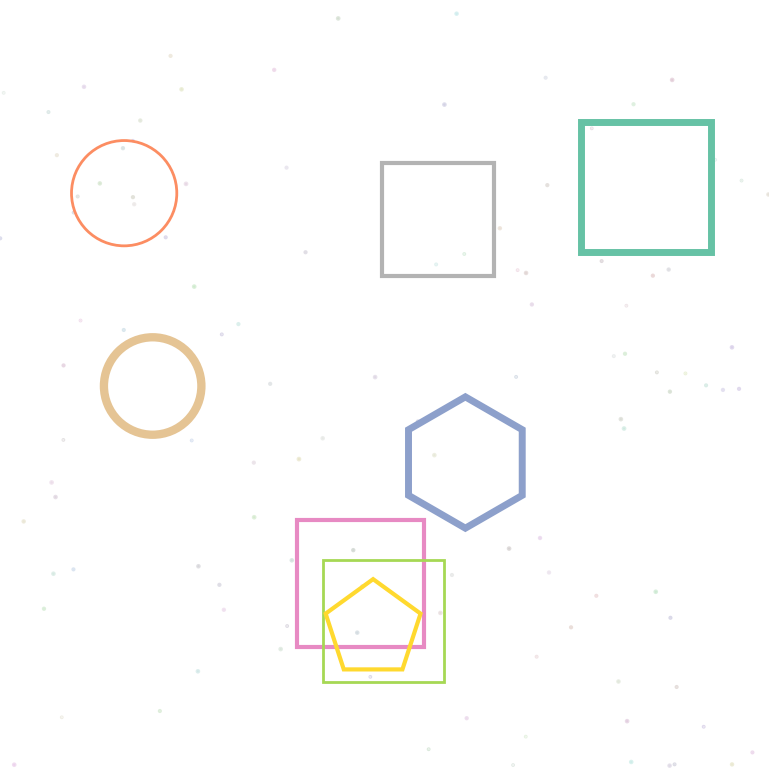[{"shape": "square", "thickness": 2.5, "radius": 0.42, "center": [0.838, 0.757]}, {"shape": "circle", "thickness": 1, "radius": 0.34, "center": [0.161, 0.749]}, {"shape": "hexagon", "thickness": 2.5, "radius": 0.43, "center": [0.604, 0.399]}, {"shape": "square", "thickness": 1.5, "radius": 0.41, "center": [0.468, 0.243]}, {"shape": "square", "thickness": 1, "radius": 0.4, "center": [0.498, 0.194]}, {"shape": "pentagon", "thickness": 1.5, "radius": 0.32, "center": [0.485, 0.183]}, {"shape": "circle", "thickness": 3, "radius": 0.32, "center": [0.198, 0.499]}, {"shape": "square", "thickness": 1.5, "radius": 0.36, "center": [0.569, 0.715]}]